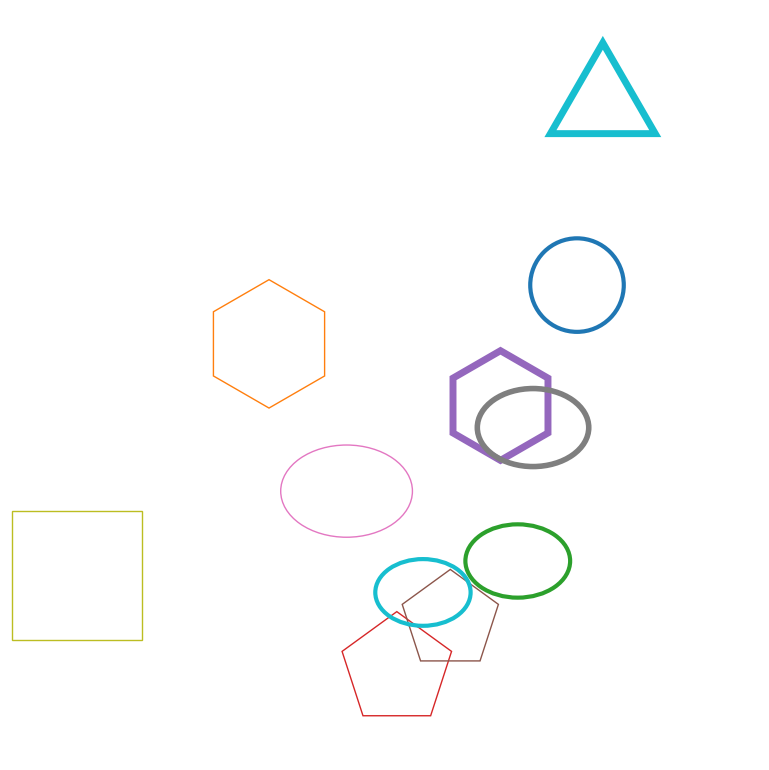[{"shape": "circle", "thickness": 1.5, "radius": 0.3, "center": [0.749, 0.63]}, {"shape": "hexagon", "thickness": 0.5, "radius": 0.42, "center": [0.349, 0.553]}, {"shape": "oval", "thickness": 1.5, "radius": 0.34, "center": [0.672, 0.271]}, {"shape": "pentagon", "thickness": 0.5, "radius": 0.37, "center": [0.515, 0.131]}, {"shape": "hexagon", "thickness": 2.5, "radius": 0.36, "center": [0.65, 0.473]}, {"shape": "pentagon", "thickness": 0.5, "radius": 0.33, "center": [0.585, 0.195]}, {"shape": "oval", "thickness": 0.5, "radius": 0.43, "center": [0.45, 0.362]}, {"shape": "oval", "thickness": 2, "radius": 0.36, "center": [0.692, 0.445]}, {"shape": "square", "thickness": 0.5, "radius": 0.42, "center": [0.1, 0.253]}, {"shape": "oval", "thickness": 1.5, "radius": 0.31, "center": [0.549, 0.231]}, {"shape": "triangle", "thickness": 2.5, "radius": 0.39, "center": [0.783, 0.866]}]